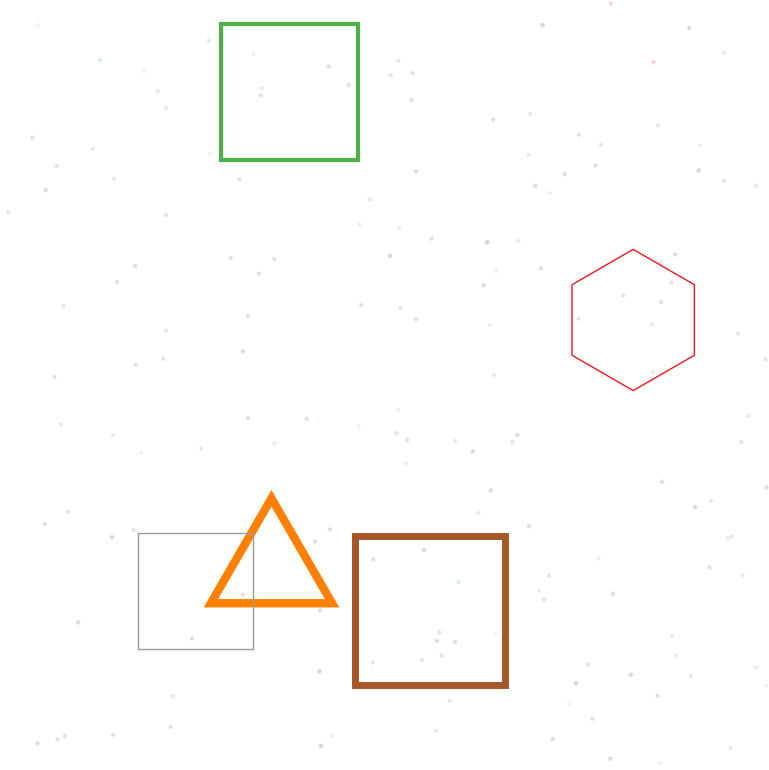[{"shape": "hexagon", "thickness": 0.5, "radius": 0.46, "center": [0.822, 0.584]}, {"shape": "square", "thickness": 1.5, "radius": 0.44, "center": [0.376, 0.88]}, {"shape": "triangle", "thickness": 3, "radius": 0.45, "center": [0.353, 0.262]}, {"shape": "square", "thickness": 2.5, "radius": 0.49, "center": [0.558, 0.207]}, {"shape": "square", "thickness": 0.5, "radius": 0.38, "center": [0.254, 0.233]}]